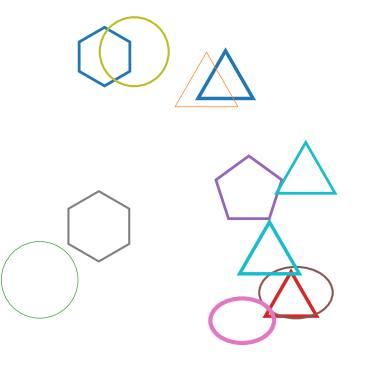[{"shape": "hexagon", "thickness": 2, "radius": 0.38, "center": [0.271, 0.853]}, {"shape": "triangle", "thickness": 2.5, "radius": 0.41, "center": [0.586, 0.786]}, {"shape": "triangle", "thickness": 0.5, "radius": 0.47, "center": [0.536, 0.77]}, {"shape": "circle", "thickness": 0.5, "radius": 0.5, "center": [0.103, 0.273]}, {"shape": "triangle", "thickness": 2.5, "radius": 0.38, "center": [0.756, 0.217]}, {"shape": "pentagon", "thickness": 2, "radius": 0.45, "center": [0.646, 0.505]}, {"shape": "oval", "thickness": 1.5, "radius": 0.48, "center": [0.769, 0.24]}, {"shape": "oval", "thickness": 3, "radius": 0.41, "center": [0.629, 0.167]}, {"shape": "hexagon", "thickness": 1.5, "radius": 0.46, "center": [0.257, 0.412]}, {"shape": "circle", "thickness": 1.5, "radius": 0.45, "center": [0.349, 0.866]}, {"shape": "triangle", "thickness": 2, "radius": 0.44, "center": [0.794, 0.542]}, {"shape": "triangle", "thickness": 2.5, "radius": 0.45, "center": [0.7, 0.334]}]